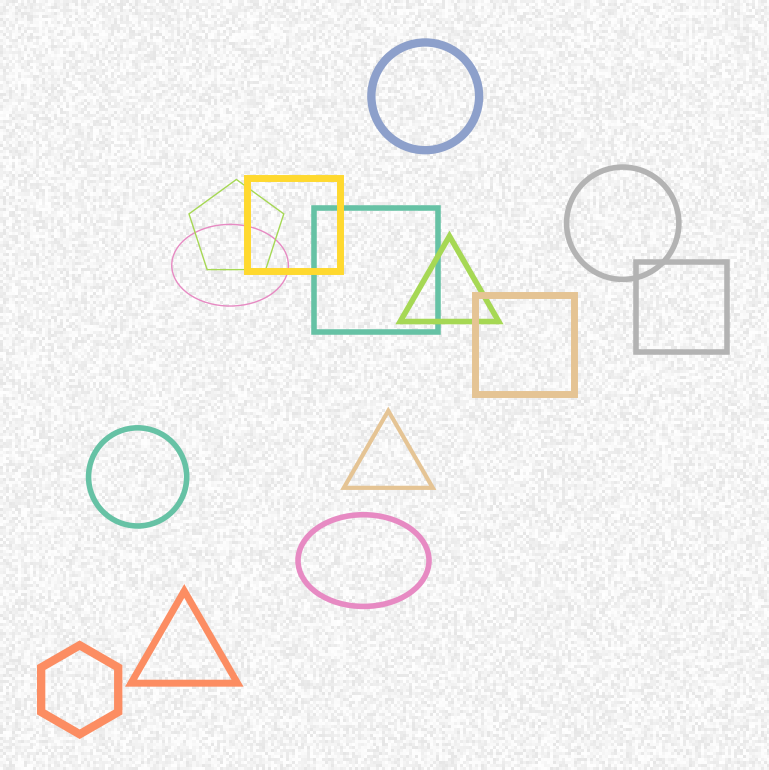[{"shape": "square", "thickness": 2, "radius": 0.4, "center": [0.488, 0.65]}, {"shape": "circle", "thickness": 2, "radius": 0.32, "center": [0.179, 0.381]}, {"shape": "triangle", "thickness": 2.5, "radius": 0.4, "center": [0.239, 0.153]}, {"shape": "hexagon", "thickness": 3, "radius": 0.29, "center": [0.103, 0.104]}, {"shape": "circle", "thickness": 3, "radius": 0.35, "center": [0.552, 0.875]}, {"shape": "oval", "thickness": 0.5, "radius": 0.38, "center": [0.299, 0.656]}, {"shape": "oval", "thickness": 2, "radius": 0.43, "center": [0.472, 0.272]}, {"shape": "triangle", "thickness": 2, "radius": 0.37, "center": [0.584, 0.619]}, {"shape": "pentagon", "thickness": 0.5, "radius": 0.32, "center": [0.307, 0.702]}, {"shape": "square", "thickness": 2.5, "radius": 0.3, "center": [0.381, 0.709]}, {"shape": "triangle", "thickness": 1.5, "radius": 0.33, "center": [0.504, 0.4]}, {"shape": "square", "thickness": 2.5, "radius": 0.32, "center": [0.681, 0.553]}, {"shape": "circle", "thickness": 2, "radius": 0.36, "center": [0.809, 0.71]}, {"shape": "square", "thickness": 2, "radius": 0.29, "center": [0.885, 0.601]}]